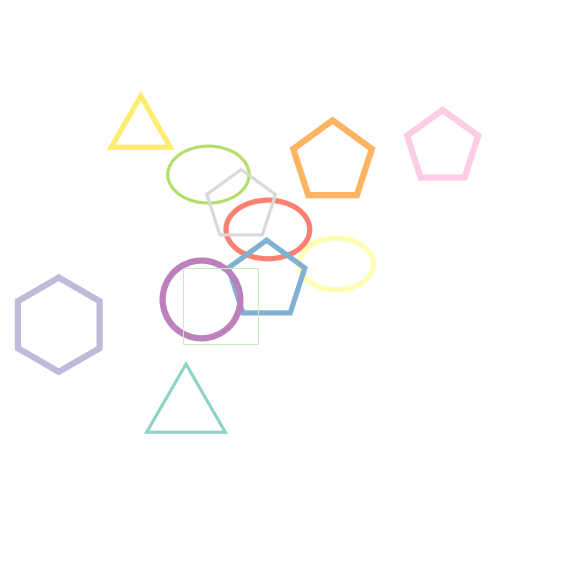[{"shape": "triangle", "thickness": 1.5, "radius": 0.39, "center": [0.322, 0.29]}, {"shape": "oval", "thickness": 2.5, "radius": 0.32, "center": [0.582, 0.542]}, {"shape": "hexagon", "thickness": 3, "radius": 0.41, "center": [0.102, 0.437]}, {"shape": "oval", "thickness": 2.5, "radius": 0.36, "center": [0.464, 0.602]}, {"shape": "pentagon", "thickness": 2.5, "radius": 0.35, "center": [0.462, 0.514]}, {"shape": "pentagon", "thickness": 3, "radius": 0.36, "center": [0.576, 0.719]}, {"shape": "oval", "thickness": 1.5, "radius": 0.35, "center": [0.361, 0.697]}, {"shape": "pentagon", "thickness": 3, "radius": 0.32, "center": [0.766, 0.744]}, {"shape": "pentagon", "thickness": 1.5, "radius": 0.31, "center": [0.418, 0.643]}, {"shape": "circle", "thickness": 3, "radius": 0.34, "center": [0.349, 0.481]}, {"shape": "square", "thickness": 0.5, "radius": 0.33, "center": [0.382, 0.469]}, {"shape": "triangle", "thickness": 2.5, "radius": 0.3, "center": [0.244, 0.774]}]